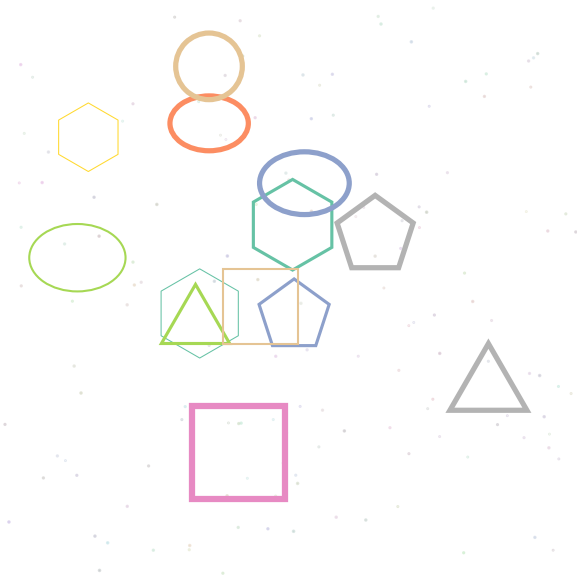[{"shape": "hexagon", "thickness": 0.5, "radius": 0.39, "center": [0.346, 0.456]}, {"shape": "hexagon", "thickness": 1.5, "radius": 0.39, "center": [0.507, 0.61]}, {"shape": "oval", "thickness": 2.5, "radius": 0.34, "center": [0.362, 0.786]}, {"shape": "oval", "thickness": 2.5, "radius": 0.39, "center": [0.527, 0.682]}, {"shape": "pentagon", "thickness": 1.5, "radius": 0.32, "center": [0.509, 0.452]}, {"shape": "square", "thickness": 3, "radius": 0.4, "center": [0.413, 0.216]}, {"shape": "triangle", "thickness": 1.5, "radius": 0.34, "center": [0.339, 0.438]}, {"shape": "oval", "thickness": 1, "radius": 0.42, "center": [0.134, 0.553]}, {"shape": "hexagon", "thickness": 0.5, "radius": 0.3, "center": [0.153, 0.762]}, {"shape": "square", "thickness": 1, "radius": 0.32, "center": [0.45, 0.468]}, {"shape": "circle", "thickness": 2.5, "radius": 0.29, "center": [0.362, 0.884]}, {"shape": "pentagon", "thickness": 2.5, "radius": 0.35, "center": [0.65, 0.592]}, {"shape": "triangle", "thickness": 2.5, "radius": 0.38, "center": [0.846, 0.327]}]